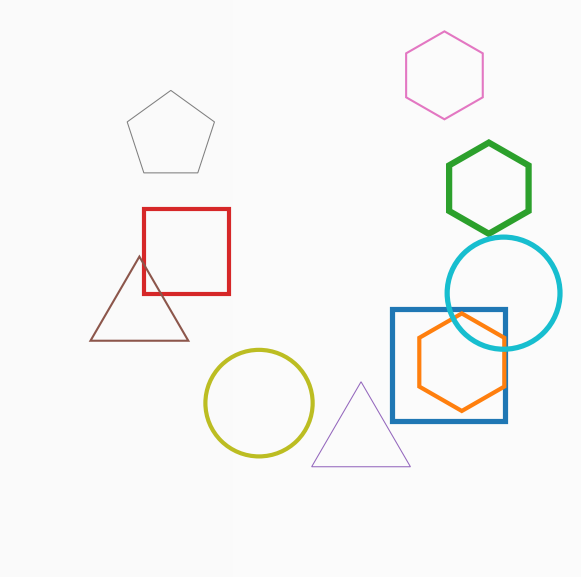[{"shape": "square", "thickness": 2.5, "radius": 0.48, "center": [0.772, 0.368]}, {"shape": "hexagon", "thickness": 2, "radius": 0.42, "center": [0.795, 0.372]}, {"shape": "hexagon", "thickness": 3, "radius": 0.39, "center": [0.841, 0.673]}, {"shape": "square", "thickness": 2, "radius": 0.37, "center": [0.32, 0.564]}, {"shape": "triangle", "thickness": 0.5, "radius": 0.49, "center": [0.621, 0.24]}, {"shape": "triangle", "thickness": 1, "radius": 0.49, "center": [0.24, 0.458]}, {"shape": "hexagon", "thickness": 1, "radius": 0.38, "center": [0.765, 0.869]}, {"shape": "pentagon", "thickness": 0.5, "radius": 0.39, "center": [0.294, 0.764]}, {"shape": "circle", "thickness": 2, "radius": 0.46, "center": [0.446, 0.301]}, {"shape": "circle", "thickness": 2.5, "radius": 0.49, "center": [0.866, 0.491]}]